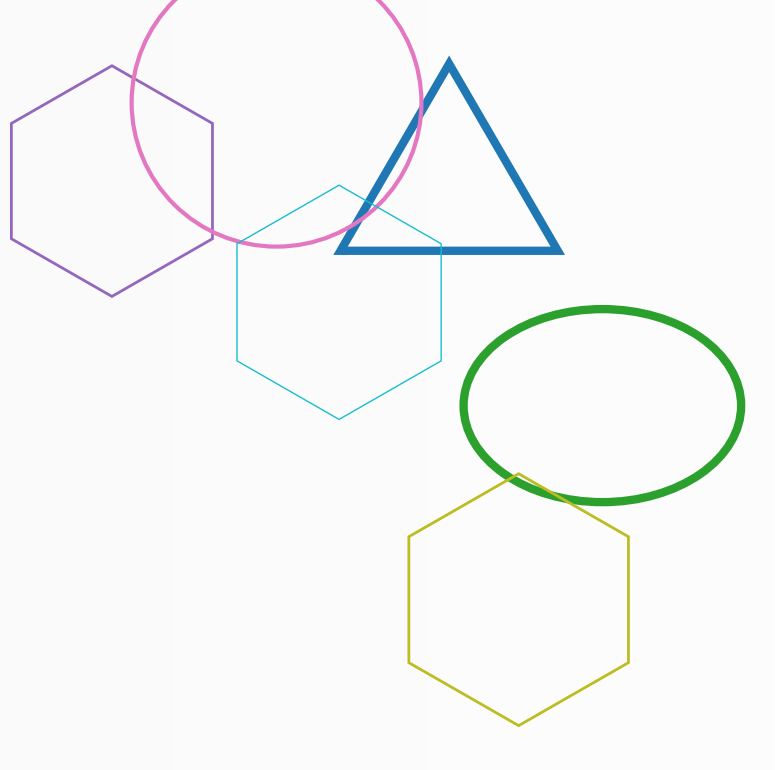[{"shape": "triangle", "thickness": 3, "radius": 0.81, "center": [0.58, 0.755]}, {"shape": "oval", "thickness": 3, "radius": 0.9, "center": [0.777, 0.473]}, {"shape": "hexagon", "thickness": 1, "radius": 0.75, "center": [0.144, 0.765]}, {"shape": "circle", "thickness": 1.5, "radius": 0.93, "center": [0.357, 0.867]}, {"shape": "hexagon", "thickness": 1, "radius": 0.82, "center": [0.669, 0.221]}, {"shape": "hexagon", "thickness": 0.5, "radius": 0.76, "center": [0.438, 0.607]}]